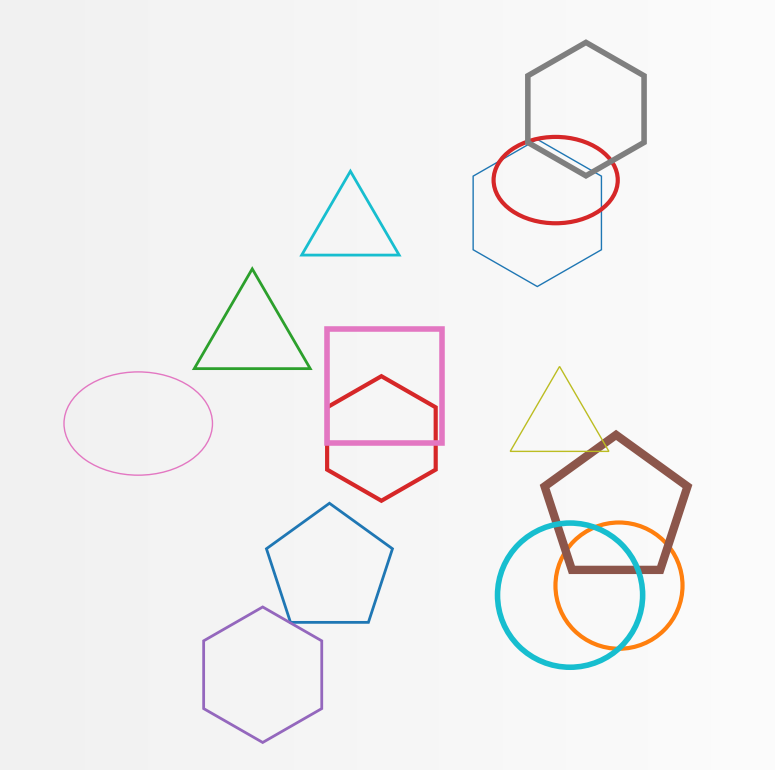[{"shape": "hexagon", "thickness": 0.5, "radius": 0.48, "center": [0.693, 0.723]}, {"shape": "pentagon", "thickness": 1, "radius": 0.43, "center": [0.425, 0.261]}, {"shape": "circle", "thickness": 1.5, "radius": 0.41, "center": [0.799, 0.239]}, {"shape": "triangle", "thickness": 1, "radius": 0.43, "center": [0.325, 0.564]}, {"shape": "hexagon", "thickness": 1.5, "radius": 0.4, "center": [0.492, 0.431]}, {"shape": "oval", "thickness": 1.5, "radius": 0.4, "center": [0.717, 0.766]}, {"shape": "hexagon", "thickness": 1, "radius": 0.44, "center": [0.339, 0.124]}, {"shape": "pentagon", "thickness": 3, "radius": 0.48, "center": [0.795, 0.338]}, {"shape": "square", "thickness": 2, "radius": 0.37, "center": [0.496, 0.499]}, {"shape": "oval", "thickness": 0.5, "radius": 0.48, "center": [0.178, 0.45]}, {"shape": "hexagon", "thickness": 2, "radius": 0.43, "center": [0.756, 0.858]}, {"shape": "triangle", "thickness": 0.5, "radius": 0.37, "center": [0.722, 0.451]}, {"shape": "circle", "thickness": 2, "radius": 0.47, "center": [0.736, 0.227]}, {"shape": "triangle", "thickness": 1, "radius": 0.36, "center": [0.452, 0.705]}]